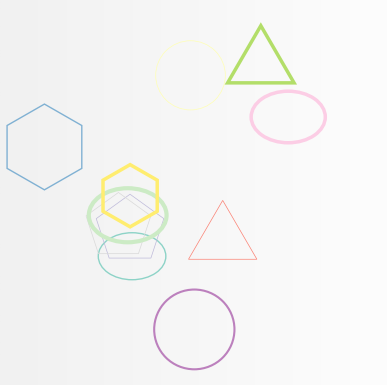[{"shape": "oval", "thickness": 1, "radius": 0.44, "center": [0.341, 0.334]}, {"shape": "circle", "thickness": 0.5, "radius": 0.45, "center": [0.492, 0.804]}, {"shape": "pentagon", "thickness": 0.5, "radius": 0.46, "center": [0.336, 0.404]}, {"shape": "triangle", "thickness": 0.5, "radius": 0.51, "center": [0.575, 0.378]}, {"shape": "hexagon", "thickness": 1, "radius": 0.56, "center": [0.115, 0.618]}, {"shape": "triangle", "thickness": 2.5, "radius": 0.49, "center": [0.673, 0.834]}, {"shape": "oval", "thickness": 2.5, "radius": 0.48, "center": [0.744, 0.696]}, {"shape": "pentagon", "thickness": 0.5, "radius": 0.44, "center": [0.306, 0.412]}, {"shape": "circle", "thickness": 1.5, "radius": 0.52, "center": [0.501, 0.144]}, {"shape": "oval", "thickness": 3, "radius": 0.5, "center": [0.33, 0.441]}, {"shape": "hexagon", "thickness": 2.5, "radius": 0.4, "center": [0.336, 0.492]}]